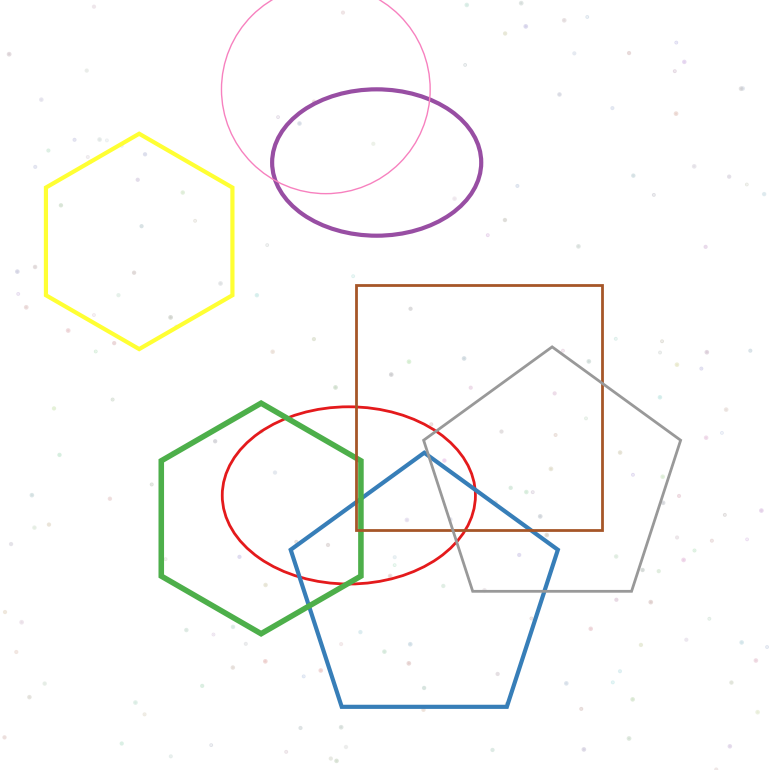[{"shape": "oval", "thickness": 1, "radius": 0.82, "center": [0.453, 0.357]}, {"shape": "pentagon", "thickness": 1.5, "radius": 0.91, "center": [0.551, 0.23]}, {"shape": "hexagon", "thickness": 2, "radius": 0.75, "center": [0.339, 0.327]}, {"shape": "oval", "thickness": 1.5, "radius": 0.68, "center": [0.489, 0.789]}, {"shape": "hexagon", "thickness": 1.5, "radius": 0.7, "center": [0.181, 0.686]}, {"shape": "square", "thickness": 1, "radius": 0.8, "center": [0.622, 0.471]}, {"shape": "circle", "thickness": 0.5, "radius": 0.68, "center": [0.423, 0.884]}, {"shape": "pentagon", "thickness": 1, "radius": 0.88, "center": [0.717, 0.374]}]